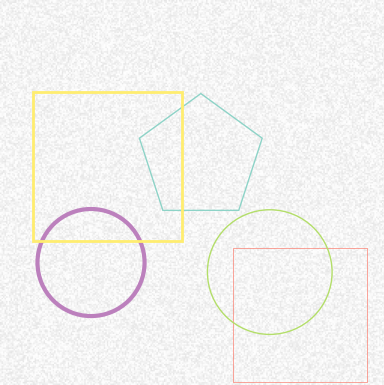[{"shape": "pentagon", "thickness": 1, "radius": 0.84, "center": [0.522, 0.589]}, {"shape": "square", "thickness": 0.5, "radius": 0.87, "center": [0.779, 0.182]}, {"shape": "circle", "thickness": 1, "radius": 0.81, "center": [0.701, 0.293]}, {"shape": "circle", "thickness": 3, "radius": 0.7, "center": [0.236, 0.318]}, {"shape": "square", "thickness": 2, "radius": 0.97, "center": [0.279, 0.567]}]